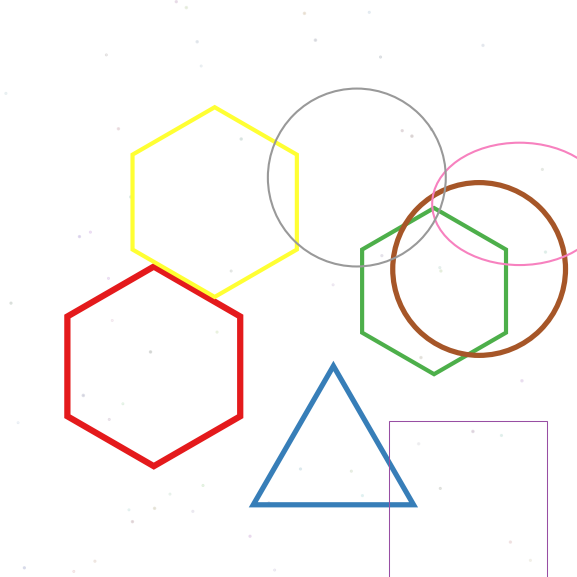[{"shape": "hexagon", "thickness": 3, "radius": 0.86, "center": [0.266, 0.365]}, {"shape": "triangle", "thickness": 2.5, "radius": 0.8, "center": [0.577, 0.205]}, {"shape": "hexagon", "thickness": 2, "radius": 0.72, "center": [0.752, 0.495]}, {"shape": "square", "thickness": 0.5, "radius": 0.68, "center": [0.81, 0.133]}, {"shape": "hexagon", "thickness": 2, "radius": 0.82, "center": [0.372, 0.649]}, {"shape": "circle", "thickness": 2.5, "radius": 0.75, "center": [0.83, 0.533]}, {"shape": "oval", "thickness": 1, "radius": 0.76, "center": [0.9, 0.646]}, {"shape": "circle", "thickness": 1, "radius": 0.77, "center": [0.618, 0.692]}]